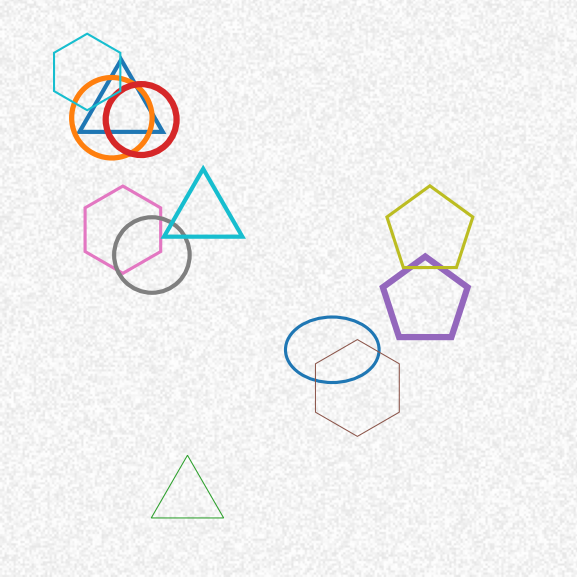[{"shape": "triangle", "thickness": 2, "radius": 0.42, "center": [0.21, 0.812]}, {"shape": "oval", "thickness": 1.5, "radius": 0.41, "center": [0.575, 0.393]}, {"shape": "circle", "thickness": 2.5, "radius": 0.35, "center": [0.194, 0.795]}, {"shape": "triangle", "thickness": 0.5, "radius": 0.36, "center": [0.325, 0.138]}, {"shape": "circle", "thickness": 3, "radius": 0.31, "center": [0.244, 0.792]}, {"shape": "pentagon", "thickness": 3, "radius": 0.39, "center": [0.736, 0.478]}, {"shape": "hexagon", "thickness": 0.5, "radius": 0.42, "center": [0.619, 0.327]}, {"shape": "hexagon", "thickness": 1.5, "radius": 0.38, "center": [0.213, 0.601]}, {"shape": "circle", "thickness": 2, "radius": 0.33, "center": [0.263, 0.558]}, {"shape": "pentagon", "thickness": 1.5, "radius": 0.39, "center": [0.744, 0.599]}, {"shape": "hexagon", "thickness": 1, "radius": 0.33, "center": [0.151, 0.875]}, {"shape": "triangle", "thickness": 2, "radius": 0.39, "center": [0.352, 0.628]}]